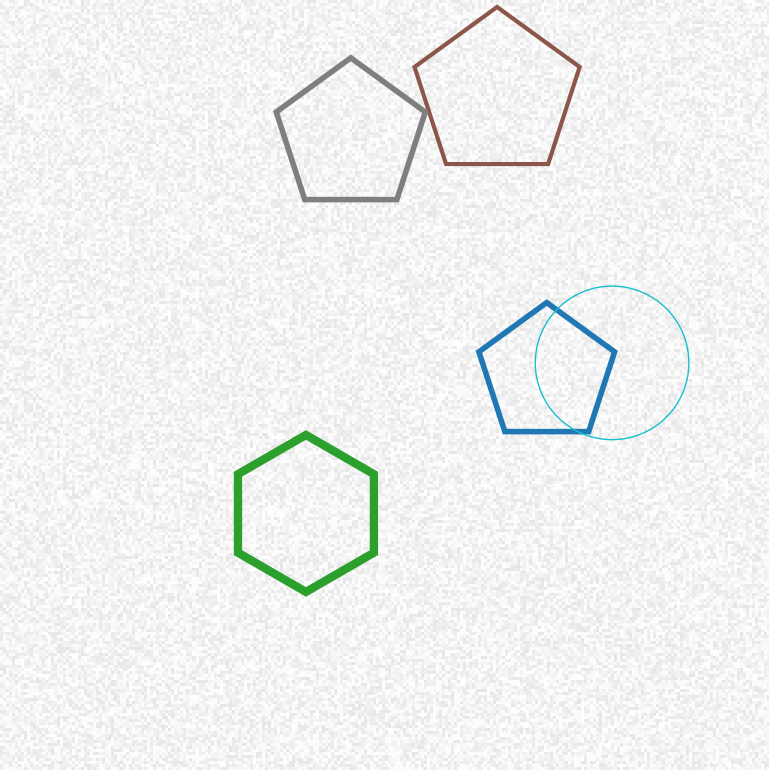[{"shape": "pentagon", "thickness": 2, "radius": 0.46, "center": [0.71, 0.514]}, {"shape": "hexagon", "thickness": 3, "radius": 0.51, "center": [0.397, 0.333]}, {"shape": "pentagon", "thickness": 1.5, "radius": 0.56, "center": [0.646, 0.878]}, {"shape": "pentagon", "thickness": 2, "radius": 0.51, "center": [0.456, 0.823]}, {"shape": "circle", "thickness": 0.5, "radius": 0.5, "center": [0.795, 0.529]}]